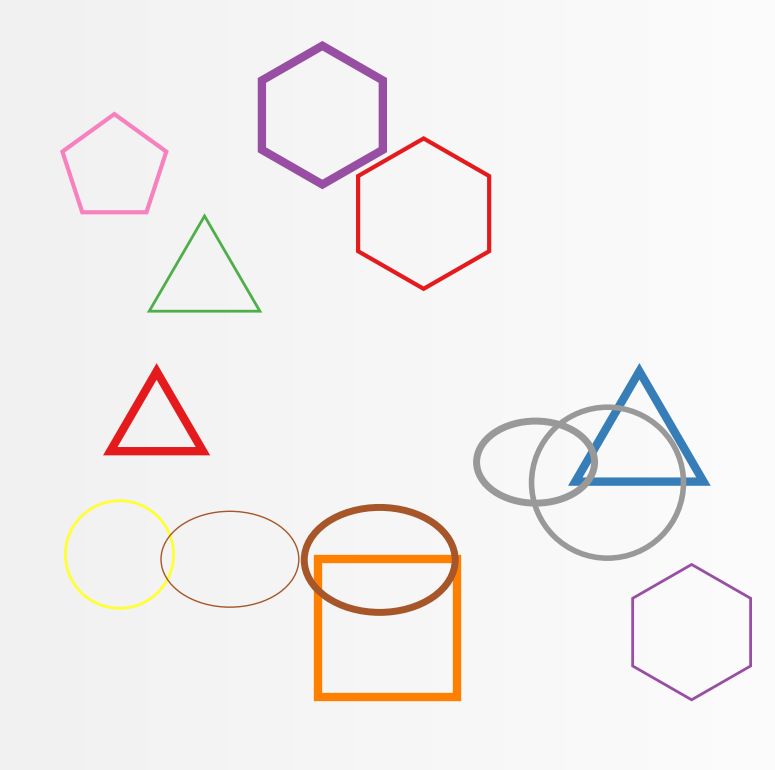[{"shape": "hexagon", "thickness": 1.5, "radius": 0.49, "center": [0.547, 0.723]}, {"shape": "triangle", "thickness": 3, "radius": 0.35, "center": [0.202, 0.449]}, {"shape": "triangle", "thickness": 3, "radius": 0.48, "center": [0.825, 0.422]}, {"shape": "triangle", "thickness": 1, "radius": 0.41, "center": [0.264, 0.637]}, {"shape": "hexagon", "thickness": 1, "radius": 0.44, "center": [0.892, 0.179]}, {"shape": "hexagon", "thickness": 3, "radius": 0.45, "center": [0.416, 0.851]}, {"shape": "square", "thickness": 3, "radius": 0.45, "center": [0.5, 0.184]}, {"shape": "circle", "thickness": 1, "radius": 0.35, "center": [0.154, 0.28]}, {"shape": "oval", "thickness": 2.5, "radius": 0.49, "center": [0.49, 0.273]}, {"shape": "oval", "thickness": 0.5, "radius": 0.44, "center": [0.297, 0.274]}, {"shape": "pentagon", "thickness": 1.5, "radius": 0.35, "center": [0.148, 0.781]}, {"shape": "oval", "thickness": 2.5, "radius": 0.38, "center": [0.691, 0.4]}, {"shape": "circle", "thickness": 2, "radius": 0.49, "center": [0.784, 0.373]}]